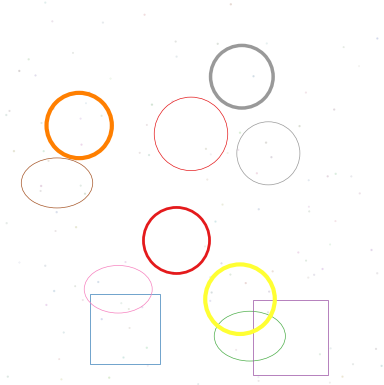[{"shape": "circle", "thickness": 0.5, "radius": 0.48, "center": [0.496, 0.652]}, {"shape": "circle", "thickness": 2, "radius": 0.43, "center": [0.458, 0.375]}, {"shape": "square", "thickness": 0.5, "radius": 0.45, "center": [0.324, 0.145]}, {"shape": "oval", "thickness": 0.5, "radius": 0.46, "center": [0.649, 0.127]}, {"shape": "square", "thickness": 0.5, "radius": 0.48, "center": [0.755, 0.123]}, {"shape": "circle", "thickness": 3, "radius": 0.42, "center": [0.206, 0.674]}, {"shape": "circle", "thickness": 3, "radius": 0.45, "center": [0.623, 0.223]}, {"shape": "oval", "thickness": 0.5, "radius": 0.46, "center": [0.148, 0.525]}, {"shape": "oval", "thickness": 0.5, "radius": 0.44, "center": [0.307, 0.249]}, {"shape": "circle", "thickness": 0.5, "radius": 0.41, "center": [0.697, 0.602]}, {"shape": "circle", "thickness": 2.5, "radius": 0.41, "center": [0.628, 0.801]}]